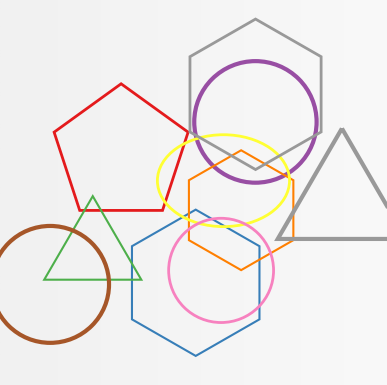[{"shape": "pentagon", "thickness": 2, "radius": 0.91, "center": [0.313, 0.601]}, {"shape": "hexagon", "thickness": 1.5, "radius": 0.95, "center": [0.505, 0.266]}, {"shape": "triangle", "thickness": 1.5, "radius": 0.72, "center": [0.239, 0.346]}, {"shape": "circle", "thickness": 3, "radius": 0.79, "center": [0.659, 0.683]}, {"shape": "hexagon", "thickness": 1.5, "radius": 0.78, "center": [0.622, 0.454]}, {"shape": "oval", "thickness": 2, "radius": 0.85, "center": [0.577, 0.531]}, {"shape": "circle", "thickness": 3, "radius": 0.76, "center": [0.13, 0.261]}, {"shape": "circle", "thickness": 2, "radius": 0.68, "center": [0.571, 0.298]}, {"shape": "triangle", "thickness": 3, "radius": 0.96, "center": [0.882, 0.475]}, {"shape": "hexagon", "thickness": 2, "radius": 0.98, "center": [0.659, 0.755]}]